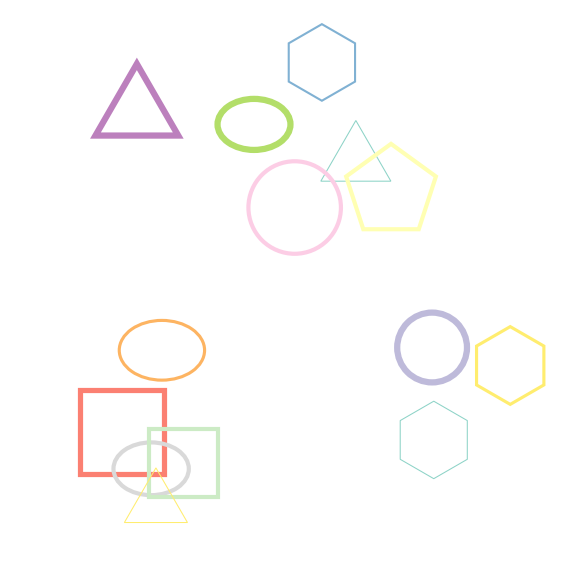[{"shape": "hexagon", "thickness": 0.5, "radius": 0.34, "center": [0.751, 0.237]}, {"shape": "triangle", "thickness": 0.5, "radius": 0.35, "center": [0.616, 0.72]}, {"shape": "pentagon", "thickness": 2, "radius": 0.41, "center": [0.677, 0.668]}, {"shape": "circle", "thickness": 3, "radius": 0.3, "center": [0.748, 0.397]}, {"shape": "square", "thickness": 2.5, "radius": 0.37, "center": [0.211, 0.251]}, {"shape": "hexagon", "thickness": 1, "radius": 0.33, "center": [0.557, 0.891]}, {"shape": "oval", "thickness": 1.5, "radius": 0.37, "center": [0.28, 0.393]}, {"shape": "oval", "thickness": 3, "radius": 0.32, "center": [0.44, 0.784]}, {"shape": "circle", "thickness": 2, "radius": 0.4, "center": [0.51, 0.64]}, {"shape": "oval", "thickness": 2, "radius": 0.33, "center": [0.262, 0.187]}, {"shape": "triangle", "thickness": 3, "radius": 0.41, "center": [0.237, 0.806]}, {"shape": "square", "thickness": 2, "radius": 0.3, "center": [0.318, 0.197]}, {"shape": "hexagon", "thickness": 1.5, "radius": 0.34, "center": [0.883, 0.366]}, {"shape": "triangle", "thickness": 0.5, "radius": 0.32, "center": [0.27, 0.126]}]